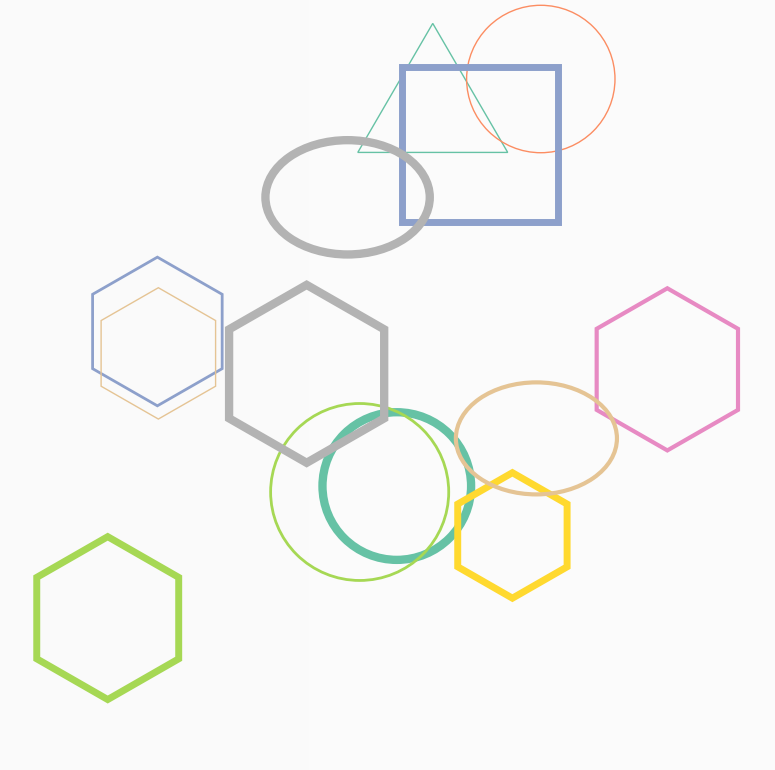[{"shape": "circle", "thickness": 3, "radius": 0.48, "center": [0.512, 0.369]}, {"shape": "triangle", "thickness": 0.5, "radius": 0.56, "center": [0.558, 0.858]}, {"shape": "circle", "thickness": 0.5, "radius": 0.48, "center": [0.698, 0.897]}, {"shape": "hexagon", "thickness": 1, "radius": 0.48, "center": [0.203, 0.57]}, {"shape": "square", "thickness": 2.5, "radius": 0.5, "center": [0.62, 0.812]}, {"shape": "hexagon", "thickness": 1.5, "radius": 0.53, "center": [0.861, 0.52]}, {"shape": "circle", "thickness": 1, "radius": 0.57, "center": [0.464, 0.361]}, {"shape": "hexagon", "thickness": 2.5, "radius": 0.53, "center": [0.139, 0.197]}, {"shape": "hexagon", "thickness": 2.5, "radius": 0.41, "center": [0.661, 0.305]}, {"shape": "oval", "thickness": 1.5, "radius": 0.52, "center": [0.692, 0.431]}, {"shape": "hexagon", "thickness": 0.5, "radius": 0.43, "center": [0.204, 0.541]}, {"shape": "hexagon", "thickness": 3, "radius": 0.58, "center": [0.396, 0.514]}, {"shape": "oval", "thickness": 3, "radius": 0.53, "center": [0.449, 0.744]}]